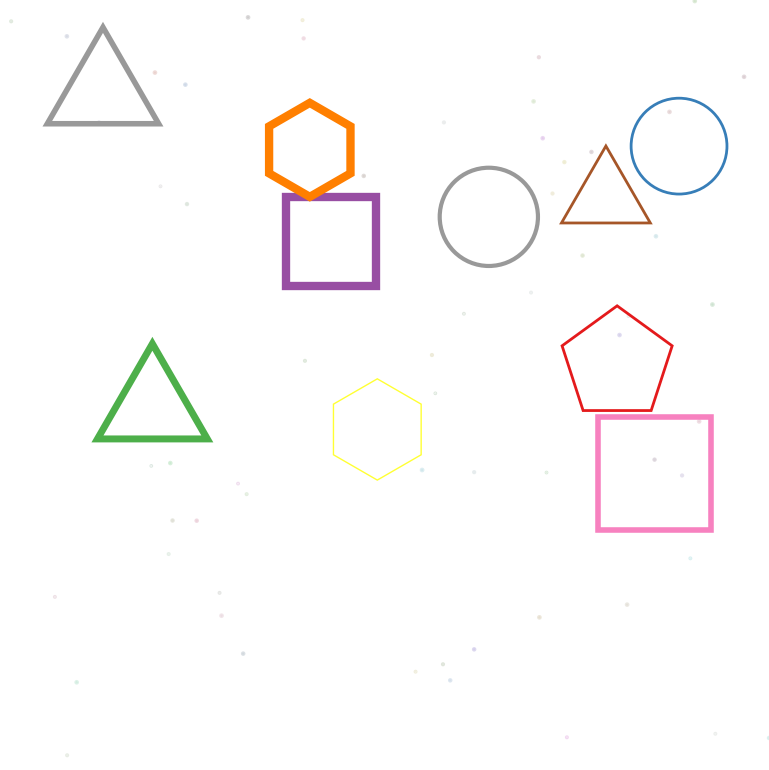[{"shape": "pentagon", "thickness": 1, "radius": 0.38, "center": [0.801, 0.528]}, {"shape": "circle", "thickness": 1, "radius": 0.31, "center": [0.882, 0.81]}, {"shape": "triangle", "thickness": 2.5, "radius": 0.41, "center": [0.198, 0.471]}, {"shape": "square", "thickness": 3, "radius": 0.29, "center": [0.43, 0.686]}, {"shape": "hexagon", "thickness": 3, "radius": 0.31, "center": [0.402, 0.805]}, {"shape": "hexagon", "thickness": 0.5, "radius": 0.33, "center": [0.49, 0.442]}, {"shape": "triangle", "thickness": 1, "radius": 0.33, "center": [0.787, 0.744]}, {"shape": "square", "thickness": 2, "radius": 0.37, "center": [0.85, 0.385]}, {"shape": "triangle", "thickness": 2, "radius": 0.42, "center": [0.134, 0.881]}, {"shape": "circle", "thickness": 1.5, "radius": 0.32, "center": [0.635, 0.718]}]